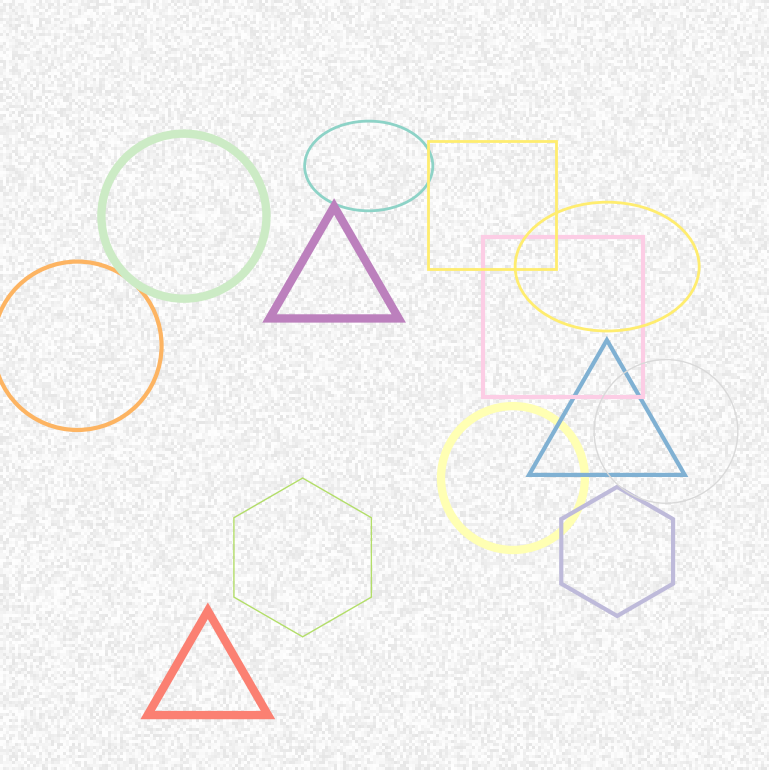[{"shape": "oval", "thickness": 1, "radius": 0.42, "center": [0.479, 0.784]}, {"shape": "circle", "thickness": 3, "radius": 0.47, "center": [0.666, 0.379]}, {"shape": "hexagon", "thickness": 1.5, "radius": 0.42, "center": [0.802, 0.284]}, {"shape": "triangle", "thickness": 3, "radius": 0.45, "center": [0.27, 0.116]}, {"shape": "triangle", "thickness": 1.5, "radius": 0.58, "center": [0.788, 0.442]}, {"shape": "circle", "thickness": 1.5, "radius": 0.55, "center": [0.1, 0.551]}, {"shape": "hexagon", "thickness": 0.5, "radius": 0.52, "center": [0.393, 0.276]}, {"shape": "square", "thickness": 1.5, "radius": 0.52, "center": [0.731, 0.588]}, {"shape": "circle", "thickness": 0.5, "radius": 0.47, "center": [0.865, 0.44]}, {"shape": "triangle", "thickness": 3, "radius": 0.48, "center": [0.434, 0.635]}, {"shape": "circle", "thickness": 3, "radius": 0.54, "center": [0.239, 0.719]}, {"shape": "square", "thickness": 1, "radius": 0.42, "center": [0.639, 0.734]}, {"shape": "oval", "thickness": 1, "radius": 0.6, "center": [0.788, 0.654]}]